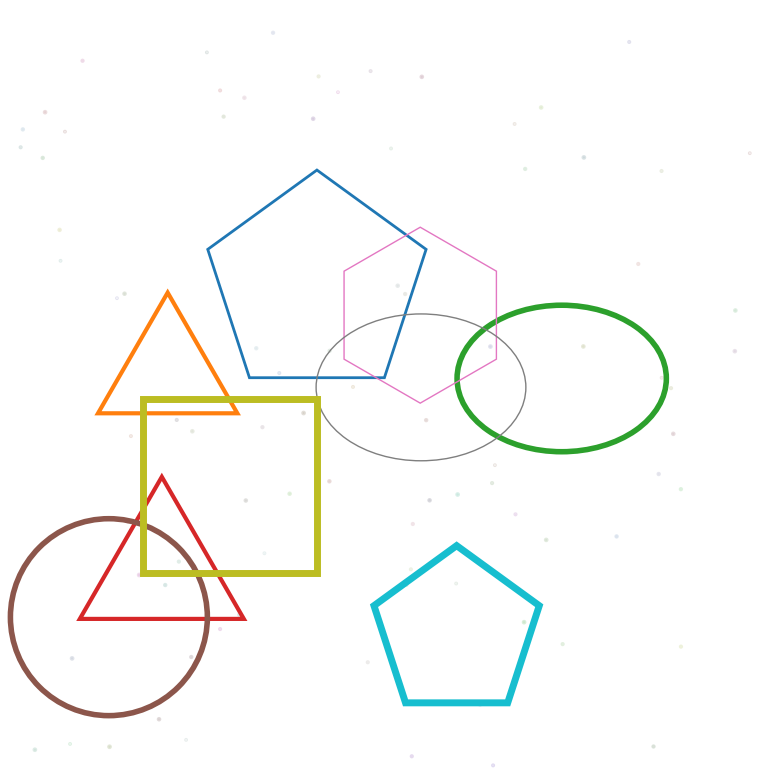[{"shape": "pentagon", "thickness": 1, "radius": 0.75, "center": [0.412, 0.63]}, {"shape": "triangle", "thickness": 1.5, "radius": 0.52, "center": [0.218, 0.515]}, {"shape": "oval", "thickness": 2, "radius": 0.68, "center": [0.729, 0.508]}, {"shape": "triangle", "thickness": 1.5, "radius": 0.61, "center": [0.21, 0.258]}, {"shape": "circle", "thickness": 2, "radius": 0.64, "center": [0.141, 0.198]}, {"shape": "hexagon", "thickness": 0.5, "radius": 0.57, "center": [0.546, 0.591]}, {"shape": "oval", "thickness": 0.5, "radius": 0.68, "center": [0.547, 0.497]}, {"shape": "square", "thickness": 2.5, "radius": 0.56, "center": [0.299, 0.368]}, {"shape": "pentagon", "thickness": 2.5, "radius": 0.56, "center": [0.593, 0.179]}]